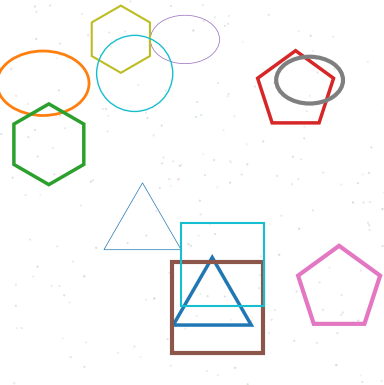[{"shape": "triangle", "thickness": 0.5, "radius": 0.58, "center": [0.37, 0.409]}, {"shape": "triangle", "thickness": 2.5, "radius": 0.59, "center": [0.551, 0.214]}, {"shape": "oval", "thickness": 2, "radius": 0.6, "center": [0.112, 0.784]}, {"shape": "hexagon", "thickness": 2.5, "radius": 0.52, "center": [0.127, 0.625]}, {"shape": "pentagon", "thickness": 2.5, "radius": 0.52, "center": [0.768, 0.765]}, {"shape": "oval", "thickness": 0.5, "radius": 0.45, "center": [0.48, 0.898]}, {"shape": "square", "thickness": 3, "radius": 0.59, "center": [0.564, 0.2]}, {"shape": "pentagon", "thickness": 3, "radius": 0.56, "center": [0.881, 0.25]}, {"shape": "oval", "thickness": 3, "radius": 0.43, "center": [0.804, 0.792]}, {"shape": "hexagon", "thickness": 1.5, "radius": 0.44, "center": [0.314, 0.898]}, {"shape": "circle", "thickness": 1, "radius": 0.49, "center": [0.35, 0.809]}, {"shape": "square", "thickness": 1.5, "radius": 0.54, "center": [0.578, 0.313]}]